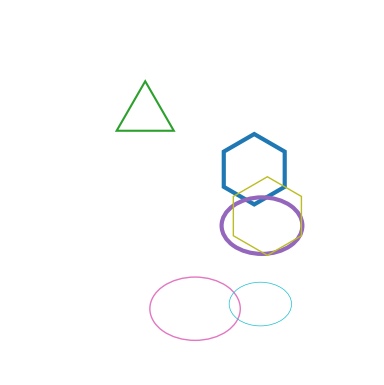[{"shape": "hexagon", "thickness": 3, "radius": 0.46, "center": [0.66, 0.56]}, {"shape": "triangle", "thickness": 1.5, "radius": 0.43, "center": [0.377, 0.703]}, {"shape": "oval", "thickness": 3, "radius": 0.52, "center": [0.68, 0.414]}, {"shape": "oval", "thickness": 1, "radius": 0.59, "center": [0.507, 0.198]}, {"shape": "hexagon", "thickness": 1, "radius": 0.51, "center": [0.694, 0.439]}, {"shape": "oval", "thickness": 0.5, "radius": 0.41, "center": [0.676, 0.21]}]